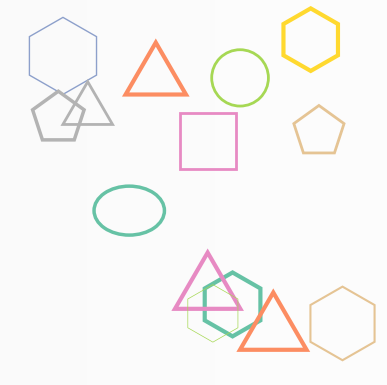[{"shape": "hexagon", "thickness": 3, "radius": 0.41, "center": [0.6, 0.209]}, {"shape": "oval", "thickness": 2.5, "radius": 0.45, "center": [0.334, 0.453]}, {"shape": "triangle", "thickness": 3, "radius": 0.45, "center": [0.402, 0.799]}, {"shape": "triangle", "thickness": 3, "radius": 0.5, "center": [0.705, 0.141]}, {"shape": "hexagon", "thickness": 1, "radius": 0.5, "center": [0.162, 0.855]}, {"shape": "triangle", "thickness": 3, "radius": 0.49, "center": [0.536, 0.247]}, {"shape": "square", "thickness": 2, "radius": 0.36, "center": [0.538, 0.633]}, {"shape": "hexagon", "thickness": 0.5, "radius": 0.37, "center": [0.549, 0.186]}, {"shape": "circle", "thickness": 2, "radius": 0.37, "center": [0.619, 0.798]}, {"shape": "hexagon", "thickness": 3, "radius": 0.41, "center": [0.802, 0.897]}, {"shape": "pentagon", "thickness": 2, "radius": 0.34, "center": [0.823, 0.658]}, {"shape": "hexagon", "thickness": 1.5, "radius": 0.48, "center": [0.884, 0.16]}, {"shape": "pentagon", "thickness": 2.5, "radius": 0.35, "center": [0.151, 0.693]}, {"shape": "triangle", "thickness": 2, "radius": 0.37, "center": [0.226, 0.714]}]